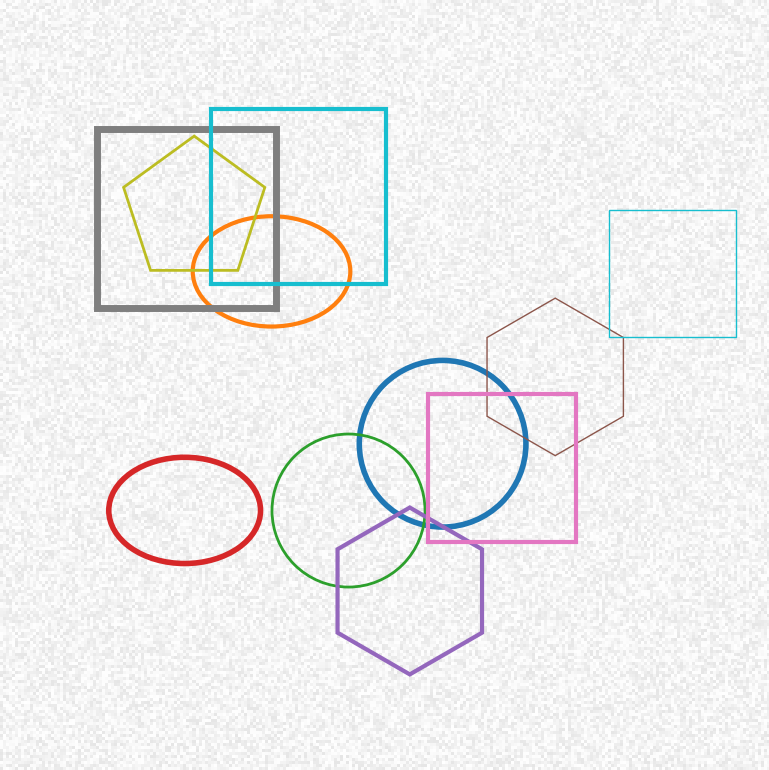[{"shape": "circle", "thickness": 2, "radius": 0.54, "center": [0.575, 0.424]}, {"shape": "oval", "thickness": 1.5, "radius": 0.51, "center": [0.353, 0.648]}, {"shape": "circle", "thickness": 1, "radius": 0.5, "center": [0.453, 0.337]}, {"shape": "oval", "thickness": 2, "radius": 0.49, "center": [0.24, 0.337]}, {"shape": "hexagon", "thickness": 1.5, "radius": 0.54, "center": [0.532, 0.233]}, {"shape": "hexagon", "thickness": 0.5, "radius": 0.51, "center": [0.721, 0.511]}, {"shape": "square", "thickness": 1.5, "radius": 0.48, "center": [0.652, 0.392]}, {"shape": "square", "thickness": 2.5, "radius": 0.58, "center": [0.242, 0.716]}, {"shape": "pentagon", "thickness": 1, "radius": 0.48, "center": [0.252, 0.727]}, {"shape": "square", "thickness": 0.5, "radius": 0.41, "center": [0.873, 0.645]}, {"shape": "square", "thickness": 1.5, "radius": 0.57, "center": [0.388, 0.745]}]